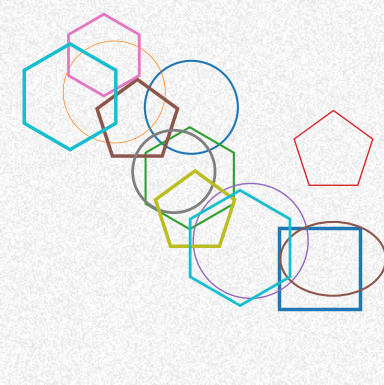[{"shape": "square", "thickness": 2.5, "radius": 0.53, "center": [0.83, 0.303]}, {"shape": "circle", "thickness": 1.5, "radius": 0.6, "center": [0.497, 0.721]}, {"shape": "circle", "thickness": 0.5, "radius": 0.66, "center": [0.297, 0.761]}, {"shape": "hexagon", "thickness": 1.5, "radius": 0.66, "center": [0.493, 0.537]}, {"shape": "pentagon", "thickness": 1, "radius": 0.54, "center": [0.866, 0.606]}, {"shape": "circle", "thickness": 1, "radius": 0.75, "center": [0.651, 0.374]}, {"shape": "oval", "thickness": 1.5, "radius": 0.69, "center": [0.865, 0.328]}, {"shape": "pentagon", "thickness": 2.5, "radius": 0.55, "center": [0.357, 0.684]}, {"shape": "hexagon", "thickness": 2, "radius": 0.53, "center": [0.27, 0.857]}, {"shape": "circle", "thickness": 2, "radius": 0.53, "center": [0.452, 0.555]}, {"shape": "pentagon", "thickness": 2.5, "radius": 0.54, "center": [0.507, 0.448]}, {"shape": "hexagon", "thickness": 2.5, "radius": 0.69, "center": [0.182, 0.749]}, {"shape": "hexagon", "thickness": 2, "radius": 0.75, "center": [0.624, 0.356]}]